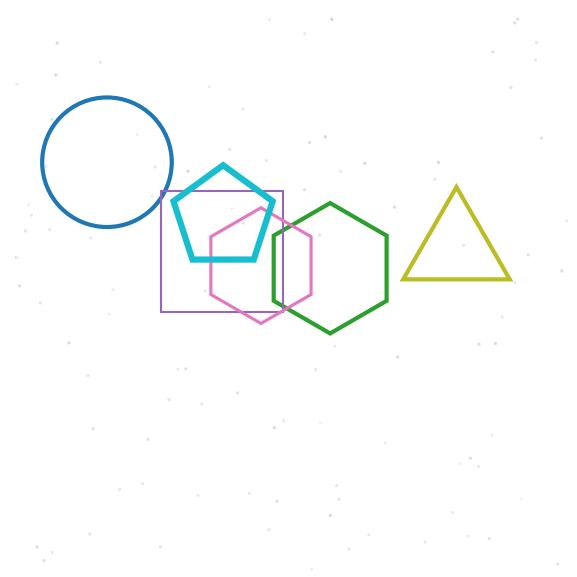[{"shape": "circle", "thickness": 2, "radius": 0.56, "center": [0.185, 0.718]}, {"shape": "hexagon", "thickness": 2, "radius": 0.56, "center": [0.572, 0.535]}, {"shape": "square", "thickness": 1, "radius": 0.53, "center": [0.384, 0.564]}, {"shape": "hexagon", "thickness": 1.5, "radius": 0.5, "center": [0.452, 0.539]}, {"shape": "triangle", "thickness": 2, "radius": 0.53, "center": [0.79, 0.569]}, {"shape": "pentagon", "thickness": 3, "radius": 0.45, "center": [0.386, 0.623]}]